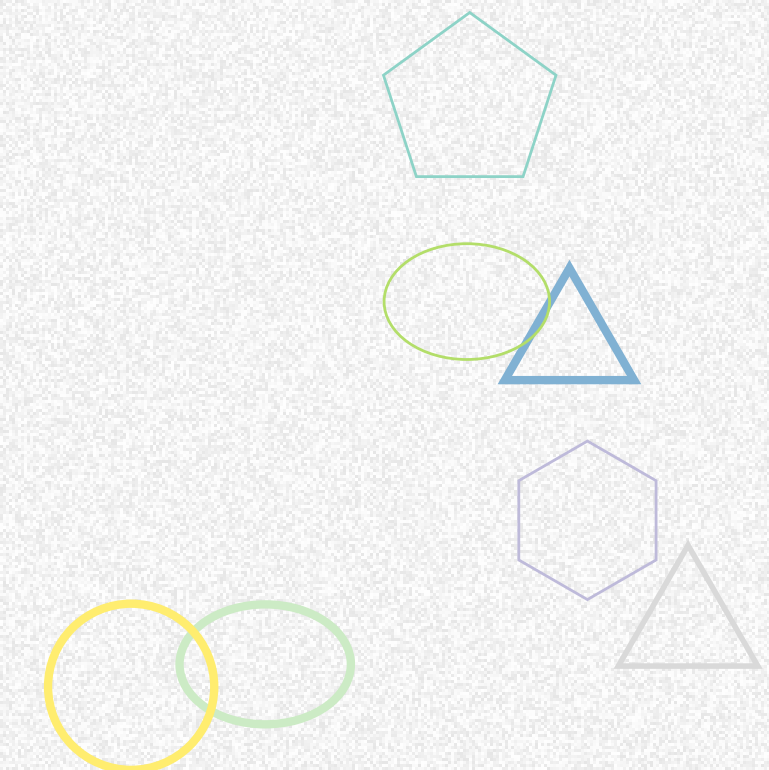[{"shape": "pentagon", "thickness": 1, "radius": 0.59, "center": [0.61, 0.866]}, {"shape": "hexagon", "thickness": 1, "radius": 0.51, "center": [0.763, 0.324]}, {"shape": "triangle", "thickness": 3, "radius": 0.48, "center": [0.74, 0.555]}, {"shape": "oval", "thickness": 1, "radius": 0.54, "center": [0.606, 0.608]}, {"shape": "triangle", "thickness": 2, "radius": 0.52, "center": [0.894, 0.187]}, {"shape": "oval", "thickness": 3, "radius": 0.56, "center": [0.344, 0.137]}, {"shape": "circle", "thickness": 3, "radius": 0.54, "center": [0.17, 0.108]}]